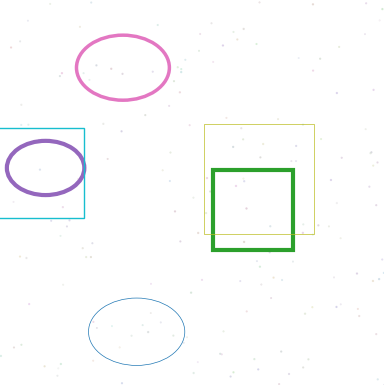[{"shape": "oval", "thickness": 0.5, "radius": 0.63, "center": [0.355, 0.138]}, {"shape": "square", "thickness": 3, "radius": 0.52, "center": [0.657, 0.454]}, {"shape": "oval", "thickness": 3, "radius": 0.5, "center": [0.118, 0.564]}, {"shape": "oval", "thickness": 2.5, "radius": 0.6, "center": [0.319, 0.824]}, {"shape": "square", "thickness": 0.5, "radius": 0.72, "center": [0.672, 0.535]}, {"shape": "square", "thickness": 1, "radius": 0.58, "center": [0.1, 0.551]}]